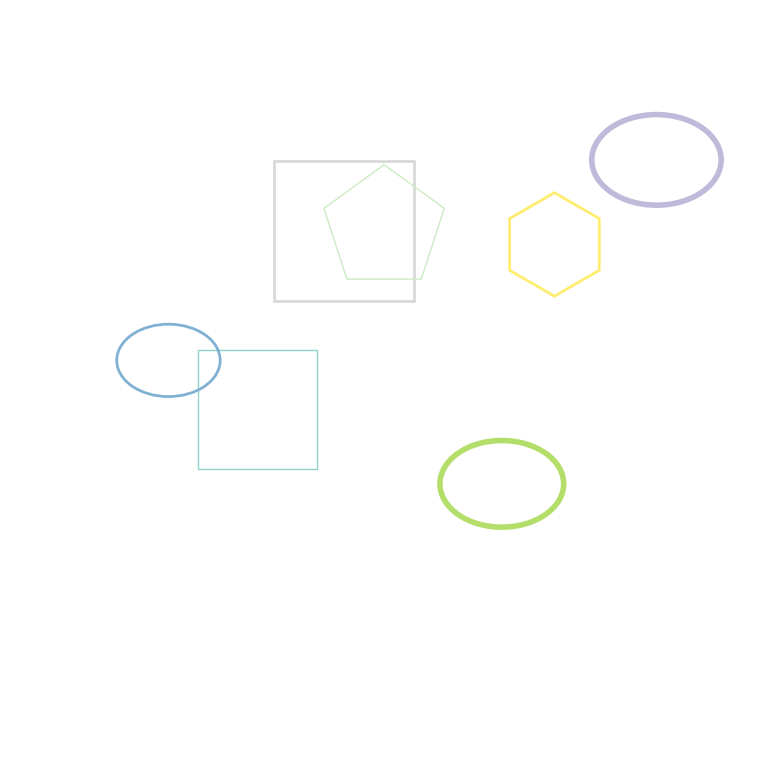[{"shape": "square", "thickness": 0.5, "radius": 0.39, "center": [0.334, 0.468]}, {"shape": "oval", "thickness": 2, "radius": 0.42, "center": [0.853, 0.792]}, {"shape": "oval", "thickness": 1, "radius": 0.34, "center": [0.219, 0.532]}, {"shape": "oval", "thickness": 2, "radius": 0.4, "center": [0.652, 0.372]}, {"shape": "square", "thickness": 1, "radius": 0.45, "center": [0.447, 0.7]}, {"shape": "pentagon", "thickness": 0.5, "radius": 0.41, "center": [0.499, 0.704]}, {"shape": "hexagon", "thickness": 1, "radius": 0.34, "center": [0.72, 0.683]}]